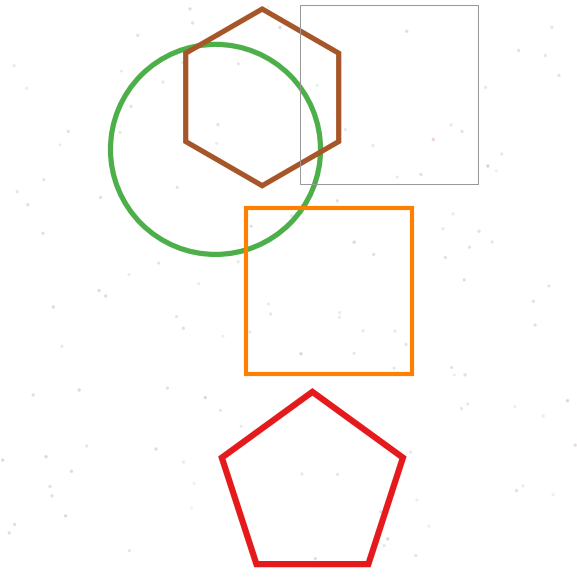[{"shape": "pentagon", "thickness": 3, "radius": 0.82, "center": [0.541, 0.156]}, {"shape": "circle", "thickness": 2.5, "radius": 0.91, "center": [0.373, 0.74]}, {"shape": "square", "thickness": 2, "radius": 0.72, "center": [0.57, 0.495]}, {"shape": "hexagon", "thickness": 2.5, "radius": 0.76, "center": [0.454, 0.831]}, {"shape": "square", "thickness": 0.5, "radius": 0.77, "center": [0.673, 0.835]}]